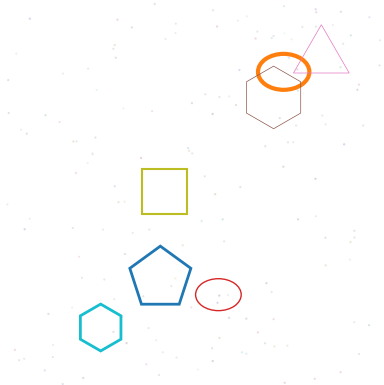[{"shape": "pentagon", "thickness": 2, "radius": 0.42, "center": [0.416, 0.277]}, {"shape": "oval", "thickness": 3, "radius": 0.33, "center": [0.737, 0.813]}, {"shape": "oval", "thickness": 1, "radius": 0.3, "center": [0.567, 0.235]}, {"shape": "hexagon", "thickness": 0.5, "radius": 0.41, "center": [0.711, 0.747]}, {"shape": "triangle", "thickness": 0.5, "radius": 0.42, "center": [0.835, 0.852]}, {"shape": "square", "thickness": 1.5, "radius": 0.29, "center": [0.428, 0.503]}, {"shape": "hexagon", "thickness": 2, "radius": 0.3, "center": [0.261, 0.149]}]